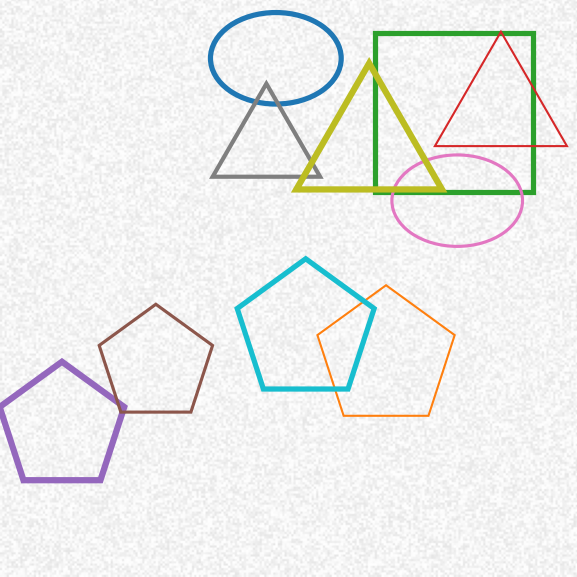[{"shape": "oval", "thickness": 2.5, "radius": 0.57, "center": [0.478, 0.898]}, {"shape": "pentagon", "thickness": 1, "radius": 0.62, "center": [0.668, 0.38]}, {"shape": "square", "thickness": 2.5, "radius": 0.69, "center": [0.786, 0.804]}, {"shape": "triangle", "thickness": 1, "radius": 0.66, "center": [0.867, 0.812]}, {"shape": "pentagon", "thickness": 3, "radius": 0.57, "center": [0.107, 0.259]}, {"shape": "pentagon", "thickness": 1.5, "radius": 0.52, "center": [0.27, 0.369]}, {"shape": "oval", "thickness": 1.5, "radius": 0.57, "center": [0.792, 0.652]}, {"shape": "triangle", "thickness": 2, "radius": 0.54, "center": [0.461, 0.747]}, {"shape": "triangle", "thickness": 3, "radius": 0.73, "center": [0.639, 0.744]}, {"shape": "pentagon", "thickness": 2.5, "radius": 0.62, "center": [0.529, 0.426]}]